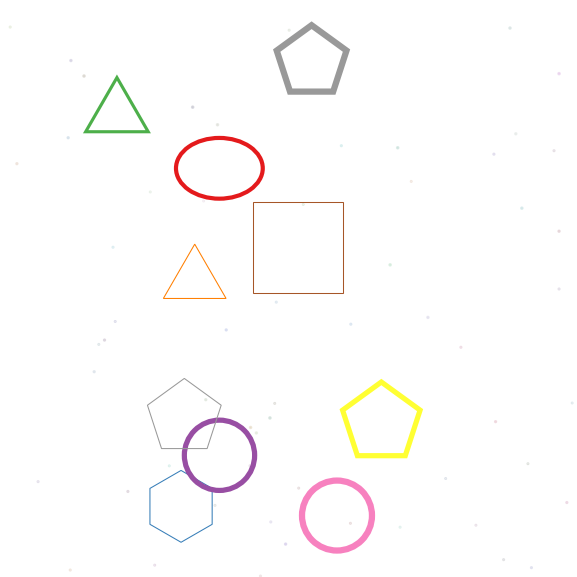[{"shape": "oval", "thickness": 2, "radius": 0.38, "center": [0.38, 0.708]}, {"shape": "hexagon", "thickness": 0.5, "radius": 0.31, "center": [0.314, 0.122]}, {"shape": "triangle", "thickness": 1.5, "radius": 0.31, "center": [0.202, 0.802]}, {"shape": "circle", "thickness": 2.5, "radius": 0.3, "center": [0.38, 0.211]}, {"shape": "triangle", "thickness": 0.5, "radius": 0.31, "center": [0.337, 0.514]}, {"shape": "pentagon", "thickness": 2.5, "radius": 0.35, "center": [0.66, 0.267]}, {"shape": "square", "thickness": 0.5, "radius": 0.39, "center": [0.516, 0.57]}, {"shape": "circle", "thickness": 3, "radius": 0.3, "center": [0.584, 0.106]}, {"shape": "pentagon", "thickness": 0.5, "radius": 0.34, "center": [0.319, 0.277]}, {"shape": "pentagon", "thickness": 3, "radius": 0.32, "center": [0.54, 0.892]}]